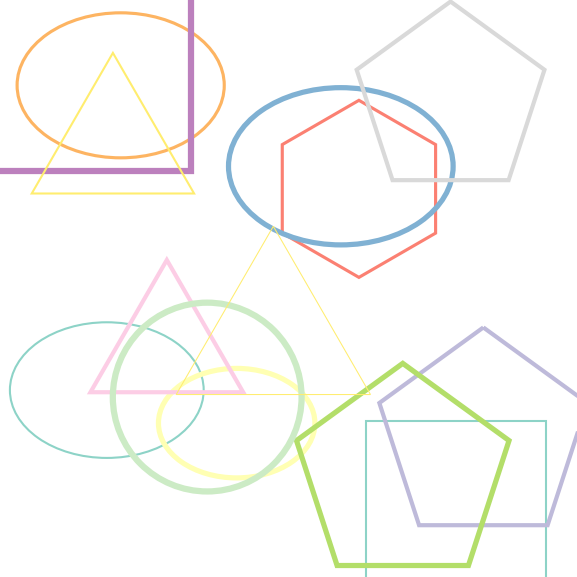[{"shape": "oval", "thickness": 1, "radius": 0.84, "center": [0.185, 0.324]}, {"shape": "square", "thickness": 1, "radius": 0.78, "center": [0.79, 0.113]}, {"shape": "oval", "thickness": 2.5, "radius": 0.68, "center": [0.41, 0.266]}, {"shape": "pentagon", "thickness": 2, "radius": 0.95, "center": [0.837, 0.243]}, {"shape": "hexagon", "thickness": 1.5, "radius": 0.77, "center": [0.622, 0.672]}, {"shape": "oval", "thickness": 2.5, "radius": 0.97, "center": [0.59, 0.711]}, {"shape": "oval", "thickness": 1.5, "radius": 0.9, "center": [0.209, 0.851]}, {"shape": "pentagon", "thickness": 2.5, "radius": 0.97, "center": [0.697, 0.176]}, {"shape": "triangle", "thickness": 2, "radius": 0.76, "center": [0.289, 0.396]}, {"shape": "pentagon", "thickness": 2, "radius": 0.85, "center": [0.78, 0.825]}, {"shape": "square", "thickness": 3, "radius": 0.9, "center": [0.151, 0.884]}, {"shape": "circle", "thickness": 3, "radius": 0.82, "center": [0.359, 0.312]}, {"shape": "triangle", "thickness": 1, "radius": 0.81, "center": [0.196, 0.745]}, {"shape": "triangle", "thickness": 0.5, "radius": 0.97, "center": [0.473, 0.413]}]